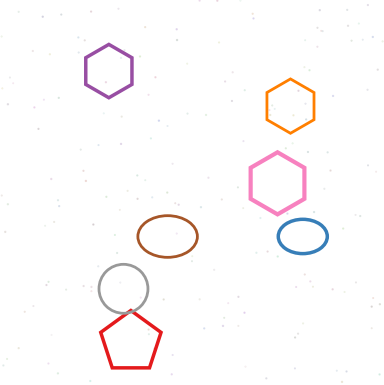[{"shape": "pentagon", "thickness": 2.5, "radius": 0.41, "center": [0.34, 0.111]}, {"shape": "oval", "thickness": 2.5, "radius": 0.32, "center": [0.786, 0.386]}, {"shape": "hexagon", "thickness": 2.5, "radius": 0.35, "center": [0.283, 0.815]}, {"shape": "hexagon", "thickness": 2, "radius": 0.35, "center": [0.754, 0.724]}, {"shape": "oval", "thickness": 2, "radius": 0.39, "center": [0.435, 0.386]}, {"shape": "hexagon", "thickness": 3, "radius": 0.4, "center": [0.721, 0.524]}, {"shape": "circle", "thickness": 2, "radius": 0.32, "center": [0.321, 0.25]}]